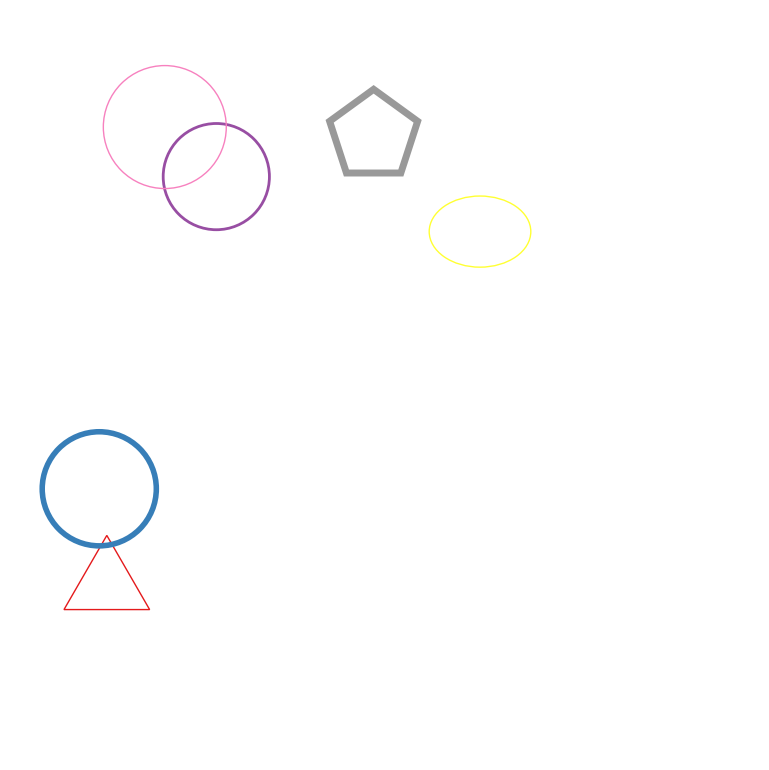[{"shape": "triangle", "thickness": 0.5, "radius": 0.32, "center": [0.139, 0.24]}, {"shape": "circle", "thickness": 2, "radius": 0.37, "center": [0.129, 0.365]}, {"shape": "circle", "thickness": 1, "radius": 0.34, "center": [0.281, 0.771]}, {"shape": "oval", "thickness": 0.5, "radius": 0.33, "center": [0.623, 0.699]}, {"shape": "circle", "thickness": 0.5, "radius": 0.4, "center": [0.214, 0.835]}, {"shape": "pentagon", "thickness": 2.5, "radius": 0.3, "center": [0.485, 0.824]}]